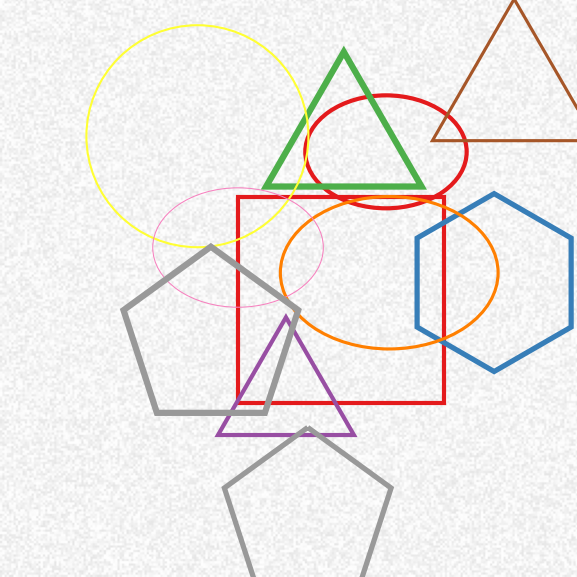[{"shape": "oval", "thickness": 2, "radius": 0.7, "center": [0.668, 0.736]}, {"shape": "square", "thickness": 2, "radius": 0.89, "center": [0.59, 0.479]}, {"shape": "hexagon", "thickness": 2.5, "radius": 0.77, "center": [0.856, 0.51]}, {"shape": "triangle", "thickness": 3, "radius": 0.78, "center": [0.595, 0.754]}, {"shape": "triangle", "thickness": 2, "radius": 0.68, "center": [0.495, 0.314]}, {"shape": "oval", "thickness": 1.5, "radius": 0.94, "center": [0.674, 0.527]}, {"shape": "circle", "thickness": 1, "radius": 0.96, "center": [0.342, 0.763]}, {"shape": "triangle", "thickness": 1.5, "radius": 0.82, "center": [0.89, 0.837]}, {"shape": "oval", "thickness": 0.5, "radius": 0.74, "center": [0.412, 0.571]}, {"shape": "pentagon", "thickness": 3, "radius": 0.8, "center": [0.365, 0.413]}, {"shape": "pentagon", "thickness": 2.5, "radius": 0.76, "center": [0.533, 0.107]}]